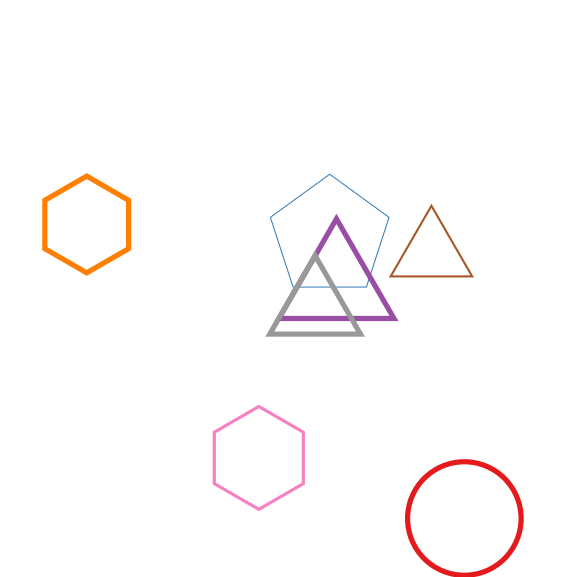[{"shape": "circle", "thickness": 2.5, "radius": 0.49, "center": [0.804, 0.101]}, {"shape": "pentagon", "thickness": 0.5, "radius": 0.54, "center": [0.571, 0.589]}, {"shape": "triangle", "thickness": 2.5, "radius": 0.57, "center": [0.583, 0.505]}, {"shape": "hexagon", "thickness": 2.5, "radius": 0.42, "center": [0.15, 0.61]}, {"shape": "triangle", "thickness": 1, "radius": 0.41, "center": [0.747, 0.561]}, {"shape": "hexagon", "thickness": 1.5, "radius": 0.45, "center": [0.448, 0.206]}, {"shape": "triangle", "thickness": 2.5, "radius": 0.45, "center": [0.546, 0.466]}]